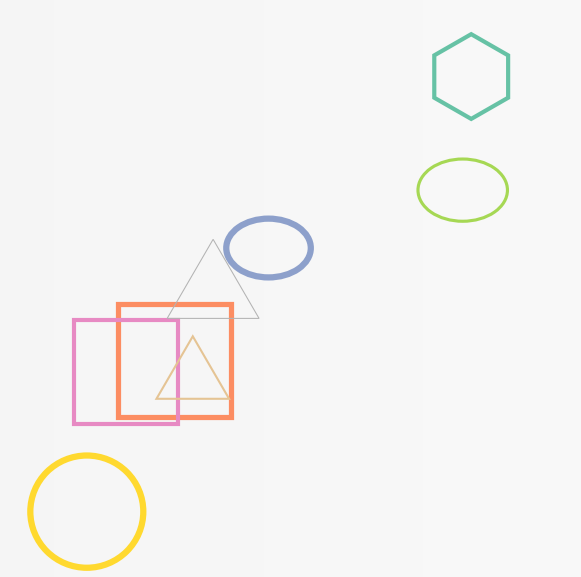[{"shape": "hexagon", "thickness": 2, "radius": 0.37, "center": [0.811, 0.867]}, {"shape": "square", "thickness": 2.5, "radius": 0.49, "center": [0.3, 0.374]}, {"shape": "oval", "thickness": 3, "radius": 0.36, "center": [0.462, 0.57]}, {"shape": "square", "thickness": 2, "radius": 0.45, "center": [0.217, 0.355]}, {"shape": "oval", "thickness": 1.5, "radius": 0.38, "center": [0.796, 0.67]}, {"shape": "circle", "thickness": 3, "radius": 0.49, "center": [0.149, 0.113]}, {"shape": "triangle", "thickness": 1, "radius": 0.36, "center": [0.332, 0.345]}, {"shape": "triangle", "thickness": 0.5, "radius": 0.46, "center": [0.367, 0.493]}]